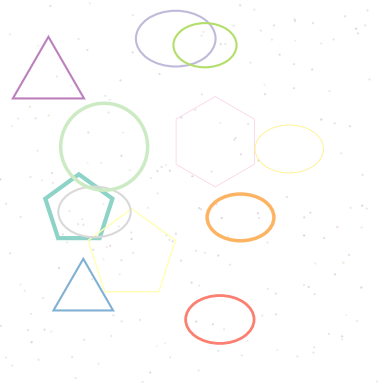[{"shape": "pentagon", "thickness": 3, "radius": 0.46, "center": [0.205, 0.456]}, {"shape": "pentagon", "thickness": 1, "radius": 0.6, "center": [0.342, 0.339]}, {"shape": "oval", "thickness": 1.5, "radius": 0.52, "center": [0.456, 0.9]}, {"shape": "oval", "thickness": 2, "radius": 0.44, "center": [0.571, 0.17]}, {"shape": "triangle", "thickness": 1.5, "radius": 0.45, "center": [0.216, 0.238]}, {"shape": "oval", "thickness": 2.5, "radius": 0.43, "center": [0.625, 0.435]}, {"shape": "oval", "thickness": 1.5, "radius": 0.41, "center": [0.532, 0.883]}, {"shape": "hexagon", "thickness": 0.5, "radius": 0.59, "center": [0.559, 0.632]}, {"shape": "oval", "thickness": 1.5, "radius": 0.47, "center": [0.245, 0.449]}, {"shape": "triangle", "thickness": 1.5, "radius": 0.53, "center": [0.126, 0.798]}, {"shape": "circle", "thickness": 2.5, "radius": 0.56, "center": [0.271, 0.619]}, {"shape": "oval", "thickness": 0.5, "radius": 0.44, "center": [0.751, 0.613]}]